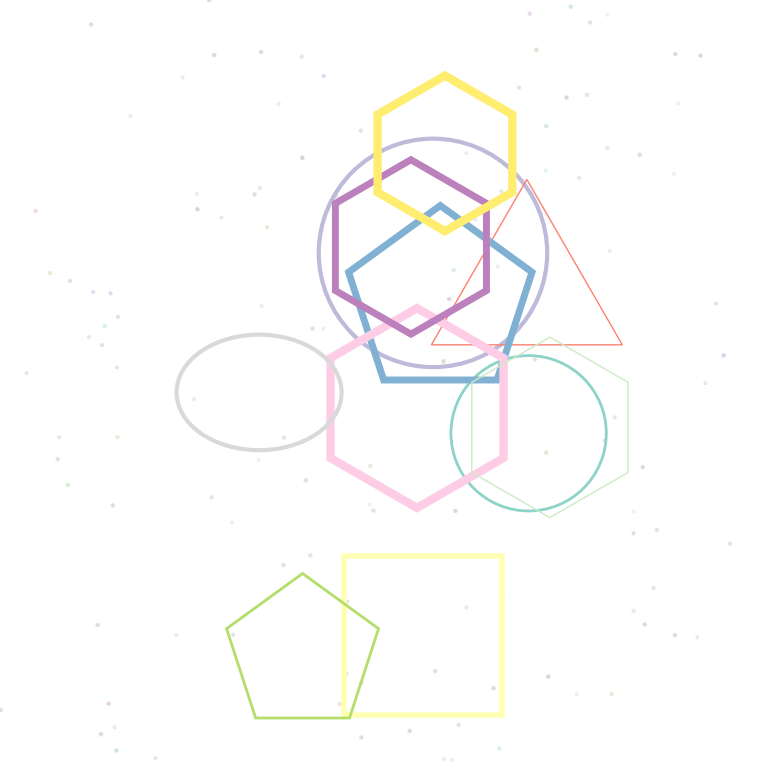[{"shape": "circle", "thickness": 1, "radius": 0.5, "center": [0.687, 0.437]}, {"shape": "square", "thickness": 2, "radius": 0.52, "center": [0.549, 0.175]}, {"shape": "circle", "thickness": 1.5, "radius": 0.74, "center": [0.562, 0.672]}, {"shape": "triangle", "thickness": 0.5, "radius": 0.72, "center": [0.684, 0.624]}, {"shape": "pentagon", "thickness": 2.5, "radius": 0.63, "center": [0.572, 0.608]}, {"shape": "pentagon", "thickness": 1, "radius": 0.52, "center": [0.393, 0.151]}, {"shape": "hexagon", "thickness": 3, "radius": 0.65, "center": [0.542, 0.47]}, {"shape": "oval", "thickness": 1.5, "radius": 0.54, "center": [0.337, 0.49]}, {"shape": "hexagon", "thickness": 2.5, "radius": 0.57, "center": [0.534, 0.679]}, {"shape": "hexagon", "thickness": 0.5, "radius": 0.59, "center": [0.714, 0.445]}, {"shape": "hexagon", "thickness": 3, "radius": 0.5, "center": [0.578, 0.801]}]